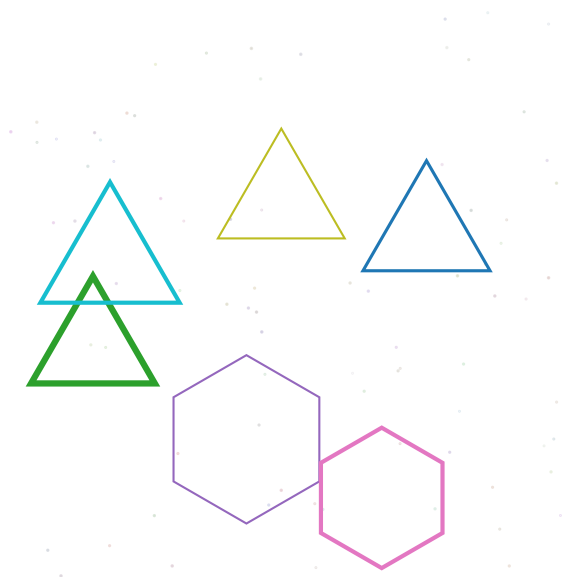[{"shape": "triangle", "thickness": 1.5, "radius": 0.64, "center": [0.739, 0.594]}, {"shape": "triangle", "thickness": 3, "radius": 0.62, "center": [0.161, 0.397]}, {"shape": "hexagon", "thickness": 1, "radius": 0.73, "center": [0.427, 0.238]}, {"shape": "hexagon", "thickness": 2, "radius": 0.61, "center": [0.661, 0.137]}, {"shape": "triangle", "thickness": 1, "radius": 0.63, "center": [0.487, 0.65]}, {"shape": "triangle", "thickness": 2, "radius": 0.7, "center": [0.191, 0.545]}]